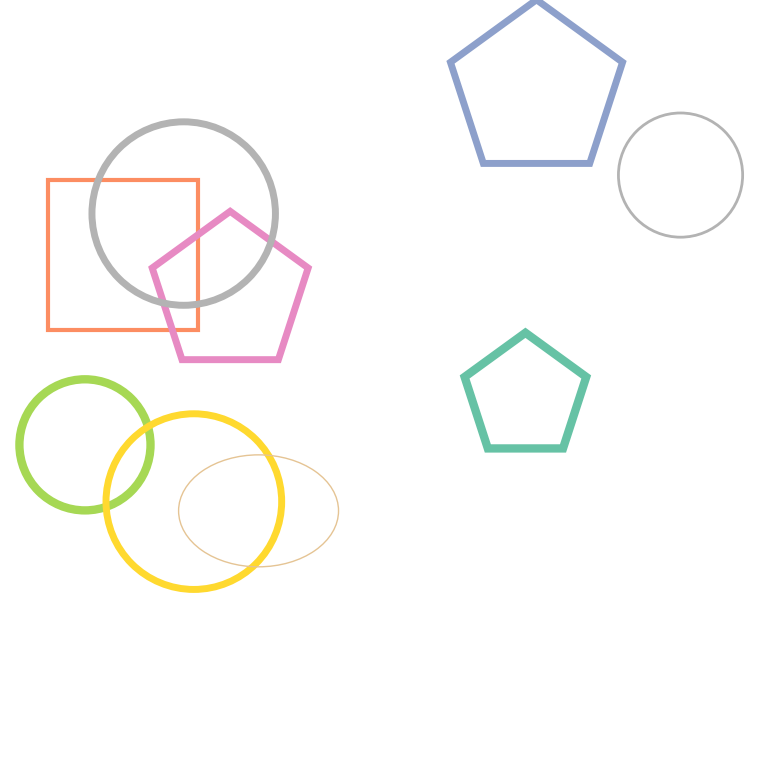[{"shape": "pentagon", "thickness": 3, "radius": 0.42, "center": [0.682, 0.485]}, {"shape": "square", "thickness": 1.5, "radius": 0.49, "center": [0.16, 0.669]}, {"shape": "pentagon", "thickness": 2.5, "radius": 0.59, "center": [0.697, 0.883]}, {"shape": "pentagon", "thickness": 2.5, "radius": 0.53, "center": [0.299, 0.619]}, {"shape": "circle", "thickness": 3, "radius": 0.43, "center": [0.11, 0.422]}, {"shape": "circle", "thickness": 2.5, "radius": 0.57, "center": [0.252, 0.349]}, {"shape": "oval", "thickness": 0.5, "radius": 0.52, "center": [0.336, 0.337]}, {"shape": "circle", "thickness": 2.5, "radius": 0.6, "center": [0.239, 0.723]}, {"shape": "circle", "thickness": 1, "radius": 0.4, "center": [0.884, 0.773]}]